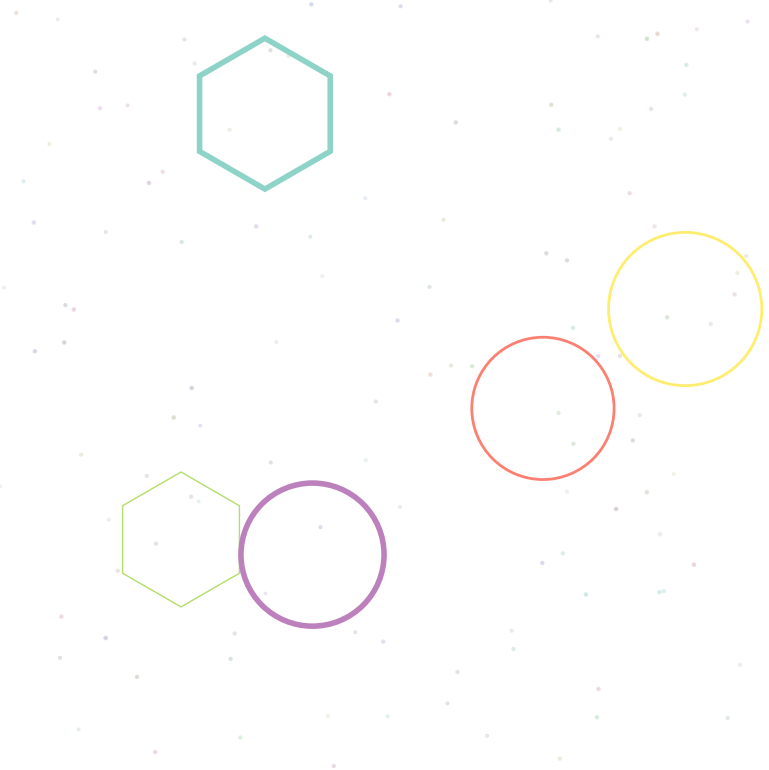[{"shape": "hexagon", "thickness": 2, "radius": 0.49, "center": [0.344, 0.852]}, {"shape": "circle", "thickness": 1, "radius": 0.46, "center": [0.705, 0.47]}, {"shape": "hexagon", "thickness": 0.5, "radius": 0.44, "center": [0.235, 0.299]}, {"shape": "circle", "thickness": 2, "radius": 0.46, "center": [0.406, 0.28]}, {"shape": "circle", "thickness": 1, "radius": 0.5, "center": [0.89, 0.599]}]